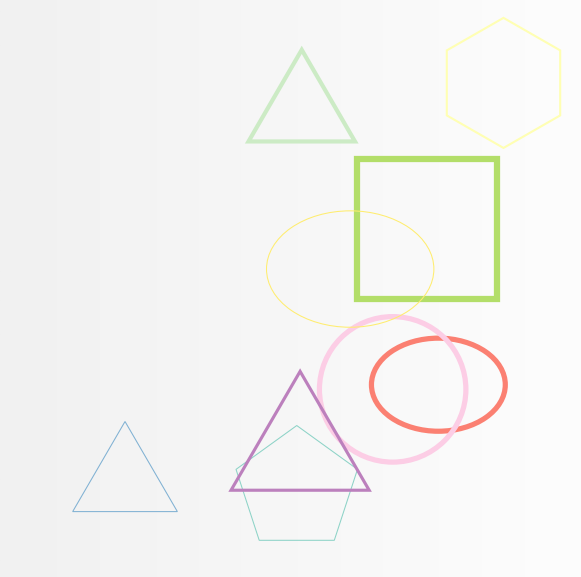[{"shape": "pentagon", "thickness": 0.5, "radius": 0.55, "center": [0.511, 0.152]}, {"shape": "hexagon", "thickness": 1, "radius": 0.56, "center": [0.866, 0.856]}, {"shape": "oval", "thickness": 2.5, "radius": 0.58, "center": [0.754, 0.333]}, {"shape": "triangle", "thickness": 0.5, "radius": 0.52, "center": [0.215, 0.165]}, {"shape": "square", "thickness": 3, "radius": 0.6, "center": [0.735, 0.603]}, {"shape": "circle", "thickness": 2.5, "radius": 0.63, "center": [0.676, 0.325]}, {"shape": "triangle", "thickness": 1.5, "radius": 0.69, "center": [0.516, 0.219]}, {"shape": "triangle", "thickness": 2, "radius": 0.53, "center": [0.519, 0.807]}, {"shape": "oval", "thickness": 0.5, "radius": 0.72, "center": [0.602, 0.533]}]